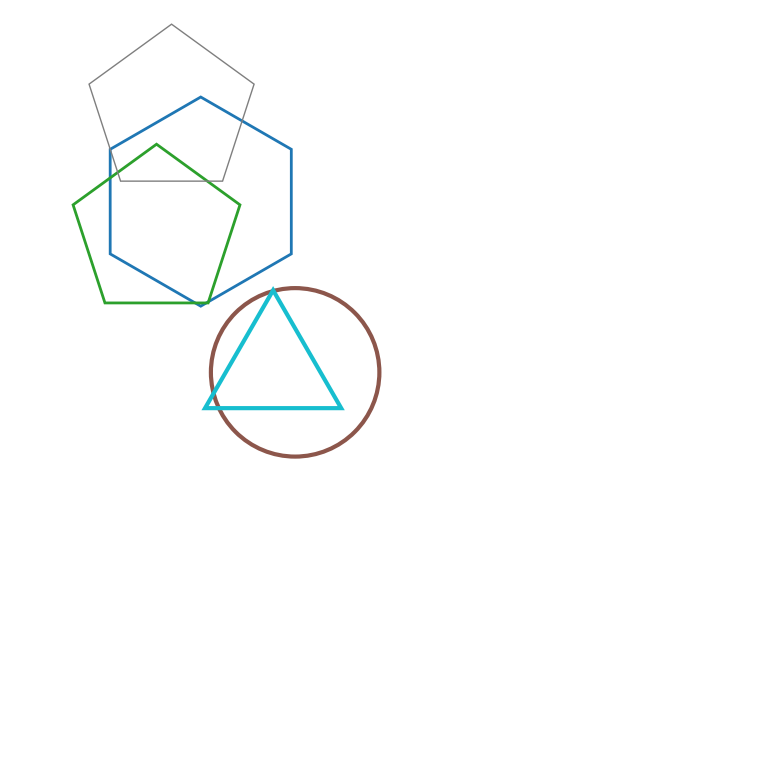[{"shape": "hexagon", "thickness": 1, "radius": 0.68, "center": [0.261, 0.738]}, {"shape": "pentagon", "thickness": 1, "radius": 0.57, "center": [0.203, 0.699]}, {"shape": "circle", "thickness": 1.5, "radius": 0.55, "center": [0.383, 0.516]}, {"shape": "pentagon", "thickness": 0.5, "radius": 0.56, "center": [0.223, 0.856]}, {"shape": "triangle", "thickness": 1.5, "radius": 0.51, "center": [0.355, 0.521]}]